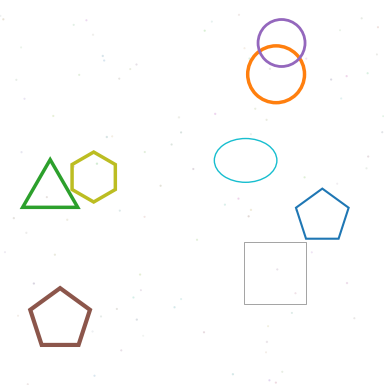[{"shape": "pentagon", "thickness": 1.5, "radius": 0.36, "center": [0.837, 0.438]}, {"shape": "circle", "thickness": 2.5, "radius": 0.37, "center": [0.717, 0.807]}, {"shape": "triangle", "thickness": 2.5, "radius": 0.41, "center": [0.13, 0.503]}, {"shape": "circle", "thickness": 2, "radius": 0.31, "center": [0.731, 0.888]}, {"shape": "pentagon", "thickness": 3, "radius": 0.41, "center": [0.156, 0.17]}, {"shape": "square", "thickness": 0.5, "radius": 0.41, "center": [0.715, 0.292]}, {"shape": "hexagon", "thickness": 2.5, "radius": 0.32, "center": [0.243, 0.54]}, {"shape": "oval", "thickness": 1, "radius": 0.41, "center": [0.638, 0.583]}]